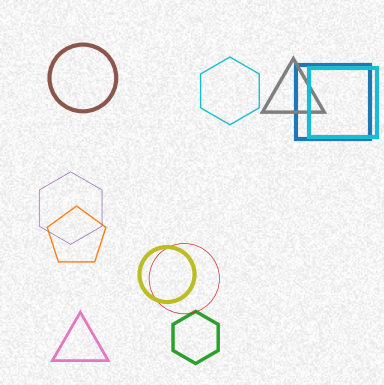[{"shape": "square", "thickness": 3, "radius": 0.48, "center": [0.865, 0.735]}, {"shape": "pentagon", "thickness": 1, "radius": 0.4, "center": [0.199, 0.385]}, {"shape": "hexagon", "thickness": 2.5, "radius": 0.34, "center": [0.508, 0.124]}, {"shape": "circle", "thickness": 0.5, "radius": 0.46, "center": [0.479, 0.276]}, {"shape": "hexagon", "thickness": 0.5, "radius": 0.47, "center": [0.184, 0.46]}, {"shape": "circle", "thickness": 3, "radius": 0.43, "center": [0.215, 0.797]}, {"shape": "triangle", "thickness": 2, "radius": 0.42, "center": [0.209, 0.105]}, {"shape": "triangle", "thickness": 2.5, "radius": 0.46, "center": [0.762, 0.755]}, {"shape": "circle", "thickness": 3, "radius": 0.36, "center": [0.434, 0.287]}, {"shape": "hexagon", "thickness": 1, "radius": 0.44, "center": [0.597, 0.764]}, {"shape": "square", "thickness": 3, "radius": 0.45, "center": [0.891, 0.735]}]